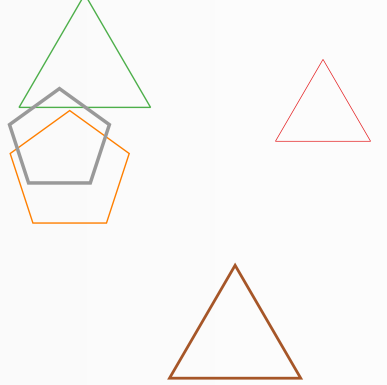[{"shape": "triangle", "thickness": 0.5, "radius": 0.71, "center": [0.834, 0.704]}, {"shape": "triangle", "thickness": 1, "radius": 0.98, "center": [0.219, 0.819]}, {"shape": "pentagon", "thickness": 1, "radius": 0.81, "center": [0.18, 0.551]}, {"shape": "triangle", "thickness": 2, "radius": 0.98, "center": [0.607, 0.115]}, {"shape": "pentagon", "thickness": 2.5, "radius": 0.68, "center": [0.153, 0.634]}]